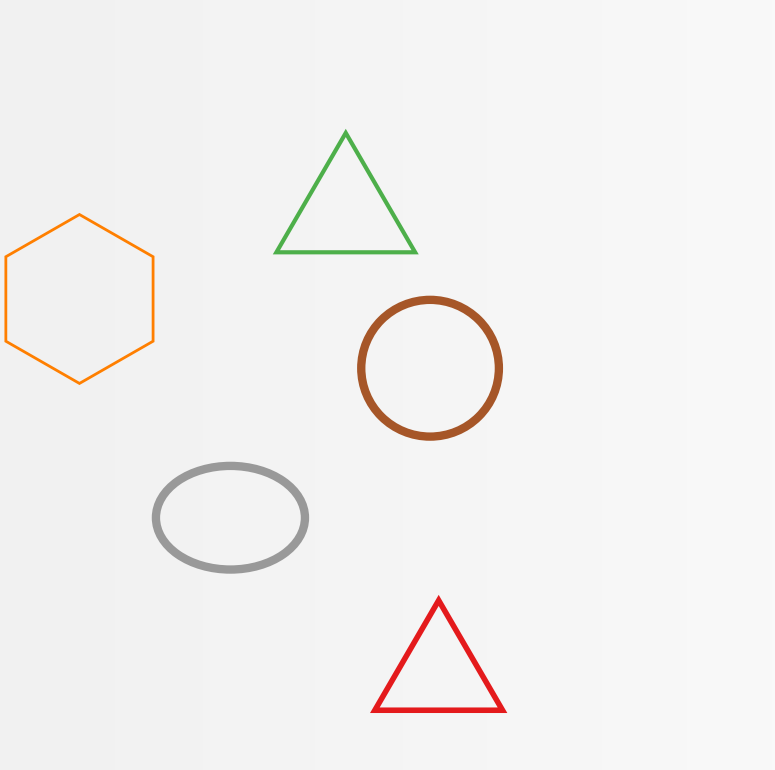[{"shape": "triangle", "thickness": 2, "radius": 0.48, "center": [0.566, 0.125]}, {"shape": "triangle", "thickness": 1.5, "radius": 0.52, "center": [0.446, 0.724]}, {"shape": "hexagon", "thickness": 1, "radius": 0.55, "center": [0.103, 0.612]}, {"shape": "circle", "thickness": 3, "radius": 0.44, "center": [0.555, 0.522]}, {"shape": "oval", "thickness": 3, "radius": 0.48, "center": [0.297, 0.328]}]